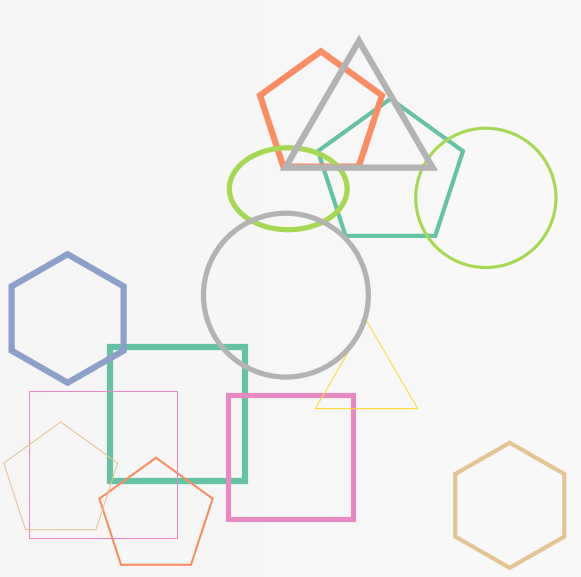[{"shape": "pentagon", "thickness": 2, "radius": 0.66, "center": [0.672, 0.697]}, {"shape": "square", "thickness": 3, "radius": 0.58, "center": [0.305, 0.282]}, {"shape": "pentagon", "thickness": 3, "radius": 0.55, "center": [0.552, 0.8]}, {"shape": "pentagon", "thickness": 1, "radius": 0.51, "center": [0.268, 0.104]}, {"shape": "hexagon", "thickness": 3, "radius": 0.56, "center": [0.116, 0.448]}, {"shape": "square", "thickness": 0.5, "radius": 0.64, "center": [0.177, 0.195]}, {"shape": "square", "thickness": 2.5, "radius": 0.54, "center": [0.499, 0.208]}, {"shape": "circle", "thickness": 1.5, "radius": 0.6, "center": [0.836, 0.657]}, {"shape": "oval", "thickness": 2.5, "radius": 0.51, "center": [0.496, 0.672]}, {"shape": "triangle", "thickness": 0.5, "radius": 0.51, "center": [0.631, 0.342]}, {"shape": "pentagon", "thickness": 0.5, "radius": 0.52, "center": [0.104, 0.165]}, {"shape": "hexagon", "thickness": 2, "radius": 0.54, "center": [0.877, 0.124]}, {"shape": "circle", "thickness": 2.5, "radius": 0.71, "center": [0.492, 0.488]}, {"shape": "triangle", "thickness": 3, "radius": 0.73, "center": [0.618, 0.782]}]